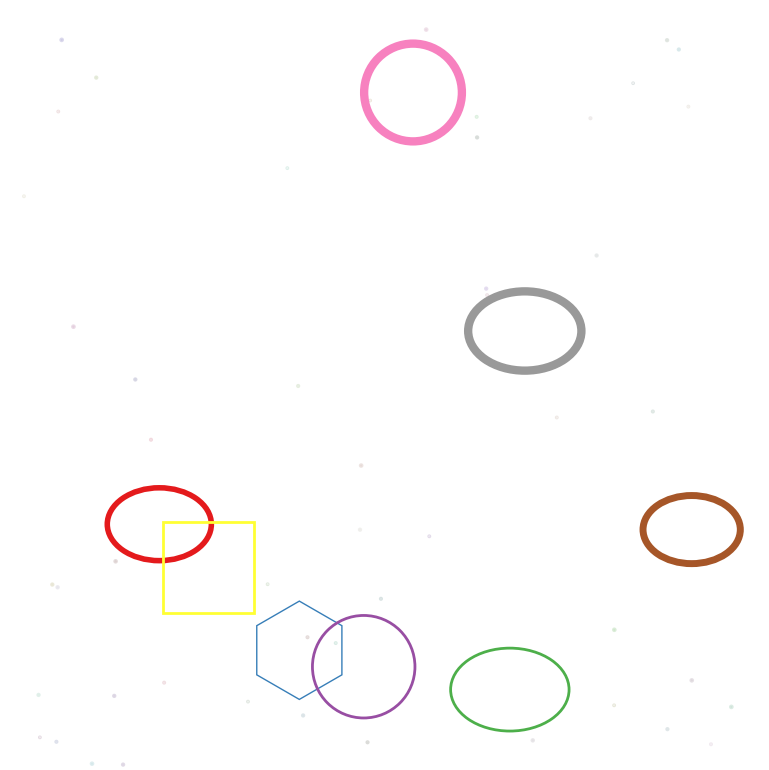[{"shape": "oval", "thickness": 2, "radius": 0.34, "center": [0.207, 0.319]}, {"shape": "hexagon", "thickness": 0.5, "radius": 0.32, "center": [0.389, 0.156]}, {"shape": "oval", "thickness": 1, "radius": 0.38, "center": [0.662, 0.104]}, {"shape": "circle", "thickness": 1, "radius": 0.33, "center": [0.472, 0.134]}, {"shape": "square", "thickness": 1, "radius": 0.3, "center": [0.271, 0.263]}, {"shape": "oval", "thickness": 2.5, "radius": 0.32, "center": [0.898, 0.312]}, {"shape": "circle", "thickness": 3, "radius": 0.32, "center": [0.536, 0.88]}, {"shape": "oval", "thickness": 3, "radius": 0.37, "center": [0.682, 0.57]}]